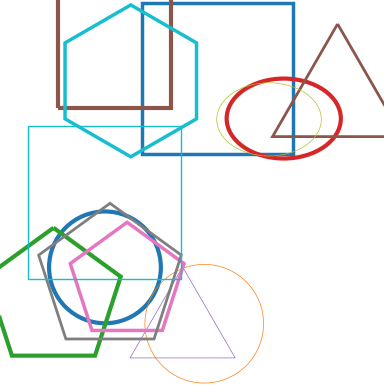[{"shape": "square", "thickness": 2.5, "radius": 0.98, "center": [0.564, 0.795]}, {"shape": "circle", "thickness": 3, "radius": 0.73, "center": [0.273, 0.306]}, {"shape": "circle", "thickness": 0.5, "radius": 0.77, "center": [0.53, 0.159]}, {"shape": "pentagon", "thickness": 3, "radius": 0.92, "center": [0.139, 0.225]}, {"shape": "oval", "thickness": 3, "radius": 0.74, "center": [0.737, 0.692]}, {"shape": "triangle", "thickness": 0.5, "radius": 0.79, "center": [0.474, 0.149]}, {"shape": "triangle", "thickness": 2, "radius": 0.98, "center": [0.877, 0.743]}, {"shape": "square", "thickness": 3, "radius": 0.73, "center": [0.297, 0.866]}, {"shape": "pentagon", "thickness": 2.5, "radius": 0.78, "center": [0.33, 0.267]}, {"shape": "pentagon", "thickness": 2, "radius": 0.97, "center": [0.286, 0.277]}, {"shape": "oval", "thickness": 0.5, "radius": 0.68, "center": [0.699, 0.69]}, {"shape": "square", "thickness": 1, "radius": 0.99, "center": [0.271, 0.475]}, {"shape": "hexagon", "thickness": 2.5, "radius": 0.99, "center": [0.34, 0.79]}]